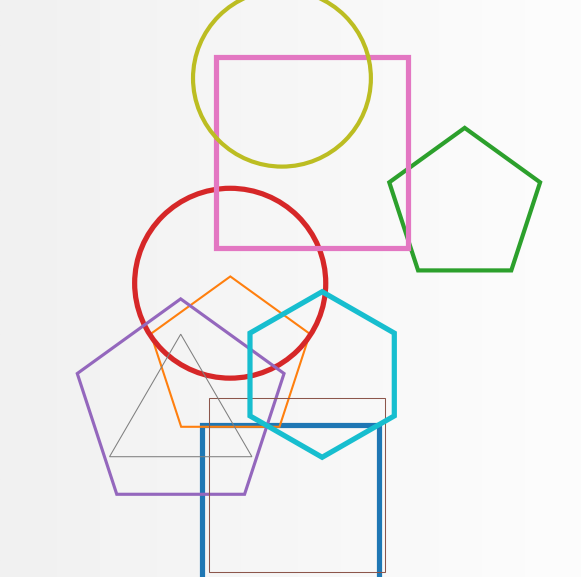[{"shape": "square", "thickness": 2.5, "radius": 0.76, "center": [0.5, 0.111]}, {"shape": "pentagon", "thickness": 1, "radius": 0.72, "center": [0.396, 0.377]}, {"shape": "pentagon", "thickness": 2, "radius": 0.68, "center": [0.799, 0.641]}, {"shape": "circle", "thickness": 2.5, "radius": 0.82, "center": [0.396, 0.509]}, {"shape": "pentagon", "thickness": 1.5, "radius": 0.94, "center": [0.311, 0.295]}, {"shape": "square", "thickness": 0.5, "radius": 0.76, "center": [0.511, 0.16]}, {"shape": "square", "thickness": 2.5, "radius": 0.83, "center": [0.537, 0.735]}, {"shape": "triangle", "thickness": 0.5, "radius": 0.71, "center": [0.311, 0.279]}, {"shape": "circle", "thickness": 2, "radius": 0.76, "center": [0.485, 0.864]}, {"shape": "hexagon", "thickness": 2.5, "radius": 0.72, "center": [0.554, 0.351]}]